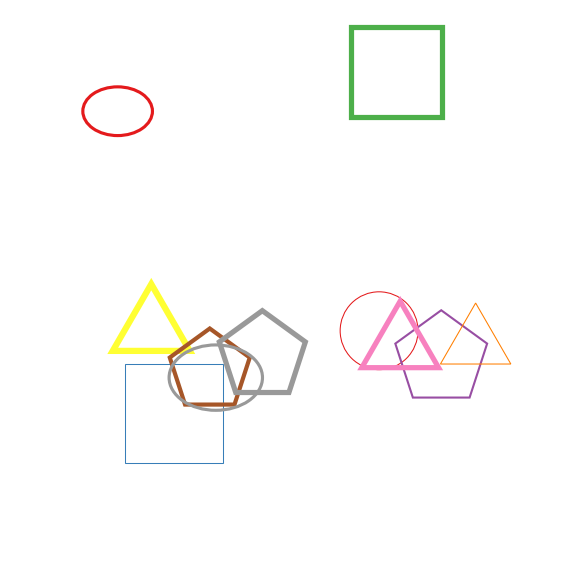[{"shape": "oval", "thickness": 1.5, "radius": 0.3, "center": [0.204, 0.807]}, {"shape": "circle", "thickness": 0.5, "radius": 0.34, "center": [0.656, 0.426]}, {"shape": "square", "thickness": 0.5, "radius": 0.43, "center": [0.301, 0.283]}, {"shape": "square", "thickness": 2.5, "radius": 0.39, "center": [0.686, 0.874]}, {"shape": "pentagon", "thickness": 1, "radius": 0.42, "center": [0.764, 0.378]}, {"shape": "triangle", "thickness": 0.5, "radius": 0.35, "center": [0.824, 0.404]}, {"shape": "triangle", "thickness": 3, "radius": 0.39, "center": [0.262, 0.43]}, {"shape": "pentagon", "thickness": 2, "radius": 0.36, "center": [0.363, 0.357]}, {"shape": "triangle", "thickness": 2.5, "radius": 0.38, "center": [0.693, 0.401]}, {"shape": "pentagon", "thickness": 2.5, "radius": 0.39, "center": [0.454, 0.383]}, {"shape": "oval", "thickness": 1.5, "radius": 0.4, "center": [0.374, 0.345]}]